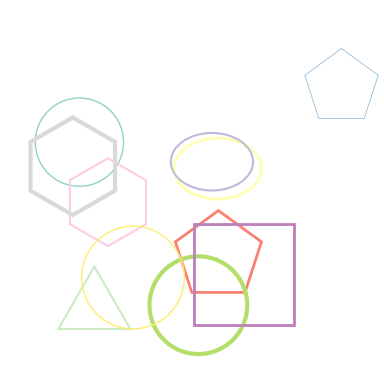[{"shape": "circle", "thickness": 1, "radius": 0.57, "center": [0.206, 0.631]}, {"shape": "oval", "thickness": 2, "radius": 0.57, "center": [0.565, 0.562]}, {"shape": "oval", "thickness": 1.5, "radius": 0.53, "center": [0.551, 0.58]}, {"shape": "pentagon", "thickness": 2, "radius": 0.59, "center": [0.567, 0.336]}, {"shape": "pentagon", "thickness": 0.5, "radius": 0.5, "center": [0.887, 0.774]}, {"shape": "circle", "thickness": 3, "radius": 0.63, "center": [0.515, 0.207]}, {"shape": "hexagon", "thickness": 1.5, "radius": 0.57, "center": [0.28, 0.475]}, {"shape": "hexagon", "thickness": 3, "radius": 0.63, "center": [0.189, 0.568]}, {"shape": "square", "thickness": 2, "radius": 0.65, "center": [0.634, 0.286]}, {"shape": "triangle", "thickness": 1.5, "radius": 0.54, "center": [0.245, 0.199]}, {"shape": "circle", "thickness": 1, "radius": 0.67, "center": [0.345, 0.279]}]